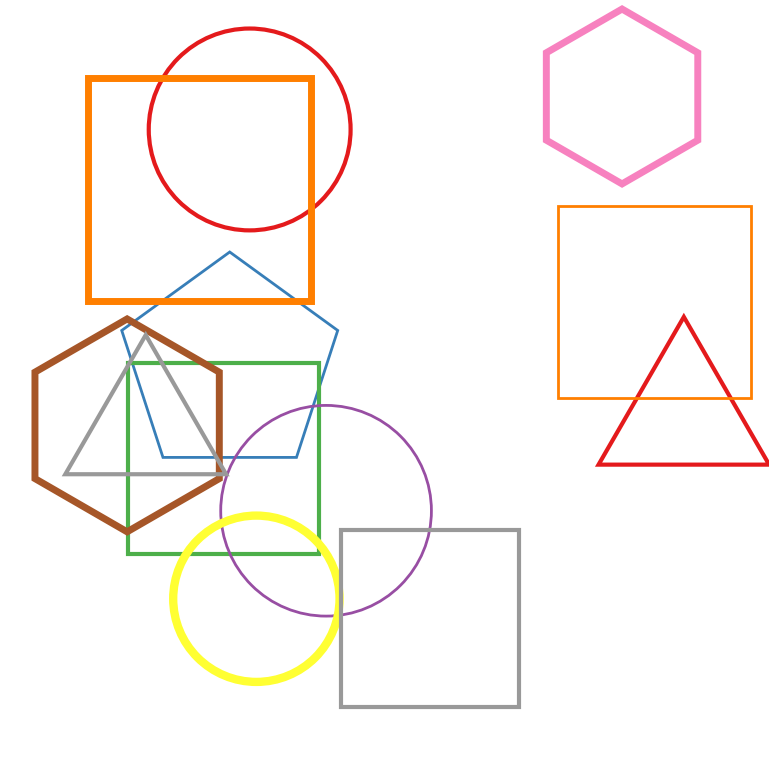[{"shape": "triangle", "thickness": 1.5, "radius": 0.64, "center": [0.888, 0.461]}, {"shape": "circle", "thickness": 1.5, "radius": 0.66, "center": [0.324, 0.832]}, {"shape": "pentagon", "thickness": 1, "radius": 0.74, "center": [0.298, 0.525]}, {"shape": "square", "thickness": 1.5, "radius": 0.62, "center": [0.29, 0.405]}, {"shape": "circle", "thickness": 1, "radius": 0.68, "center": [0.423, 0.337]}, {"shape": "square", "thickness": 2.5, "radius": 0.72, "center": [0.259, 0.754]}, {"shape": "square", "thickness": 1, "radius": 0.62, "center": [0.85, 0.608]}, {"shape": "circle", "thickness": 3, "radius": 0.54, "center": [0.333, 0.222]}, {"shape": "hexagon", "thickness": 2.5, "radius": 0.69, "center": [0.165, 0.448]}, {"shape": "hexagon", "thickness": 2.5, "radius": 0.57, "center": [0.808, 0.875]}, {"shape": "triangle", "thickness": 1.5, "radius": 0.6, "center": [0.189, 0.444]}, {"shape": "square", "thickness": 1.5, "radius": 0.58, "center": [0.559, 0.197]}]